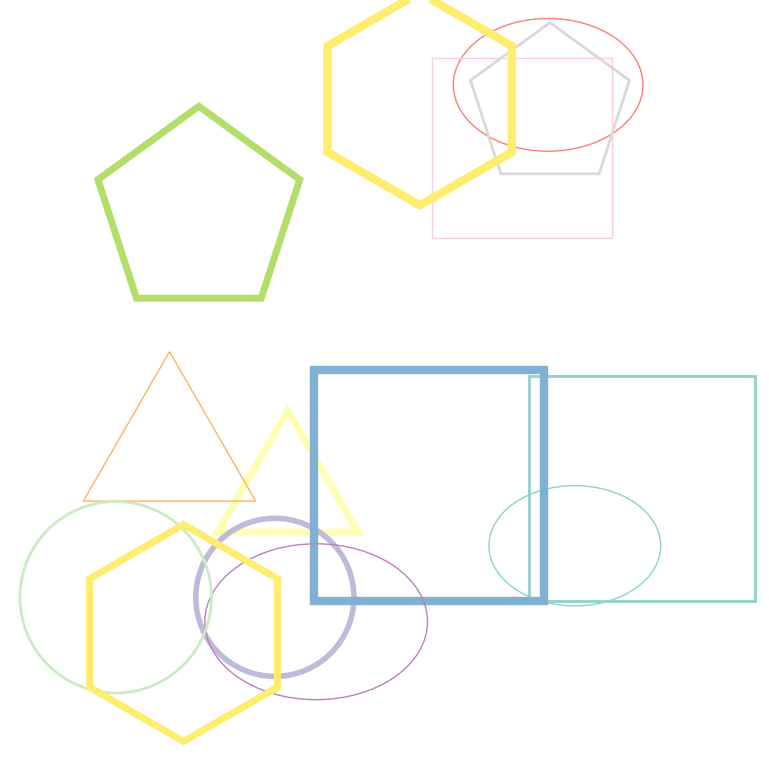[{"shape": "square", "thickness": 1, "radius": 0.73, "center": [0.834, 0.366]}, {"shape": "oval", "thickness": 0.5, "radius": 0.56, "center": [0.747, 0.291]}, {"shape": "triangle", "thickness": 2.5, "radius": 0.53, "center": [0.374, 0.361]}, {"shape": "circle", "thickness": 2, "radius": 0.51, "center": [0.357, 0.224]}, {"shape": "oval", "thickness": 0.5, "radius": 0.62, "center": [0.712, 0.89]}, {"shape": "square", "thickness": 3, "radius": 0.75, "center": [0.558, 0.369]}, {"shape": "triangle", "thickness": 0.5, "radius": 0.65, "center": [0.22, 0.414]}, {"shape": "pentagon", "thickness": 2.5, "radius": 0.69, "center": [0.258, 0.724]}, {"shape": "square", "thickness": 0.5, "radius": 0.58, "center": [0.678, 0.808]}, {"shape": "pentagon", "thickness": 1, "radius": 0.54, "center": [0.714, 0.862]}, {"shape": "oval", "thickness": 0.5, "radius": 0.72, "center": [0.411, 0.193]}, {"shape": "circle", "thickness": 1, "radius": 0.62, "center": [0.15, 0.224]}, {"shape": "hexagon", "thickness": 2.5, "radius": 0.7, "center": [0.238, 0.178]}, {"shape": "hexagon", "thickness": 3, "radius": 0.69, "center": [0.545, 0.871]}]